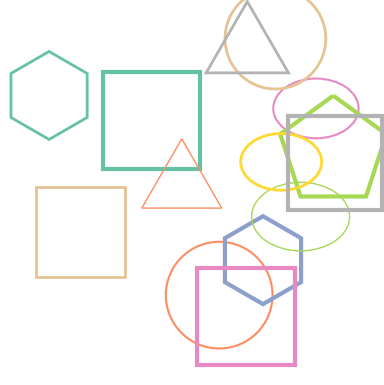[{"shape": "hexagon", "thickness": 2, "radius": 0.57, "center": [0.127, 0.752]}, {"shape": "square", "thickness": 3, "radius": 0.63, "center": [0.393, 0.688]}, {"shape": "circle", "thickness": 1.5, "radius": 0.69, "center": [0.569, 0.233]}, {"shape": "triangle", "thickness": 1, "radius": 0.6, "center": [0.472, 0.519]}, {"shape": "hexagon", "thickness": 3, "radius": 0.57, "center": [0.683, 0.324]}, {"shape": "square", "thickness": 3, "radius": 0.63, "center": [0.639, 0.178]}, {"shape": "oval", "thickness": 1.5, "radius": 0.55, "center": [0.821, 0.718]}, {"shape": "pentagon", "thickness": 3, "radius": 0.72, "center": [0.866, 0.607]}, {"shape": "oval", "thickness": 1, "radius": 0.64, "center": [0.781, 0.437]}, {"shape": "oval", "thickness": 2, "radius": 0.53, "center": [0.73, 0.579]}, {"shape": "square", "thickness": 2, "radius": 0.58, "center": [0.21, 0.398]}, {"shape": "circle", "thickness": 2, "radius": 0.65, "center": [0.715, 0.9]}, {"shape": "triangle", "thickness": 2, "radius": 0.62, "center": [0.642, 0.872]}, {"shape": "square", "thickness": 3, "radius": 0.61, "center": [0.869, 0.578]}]